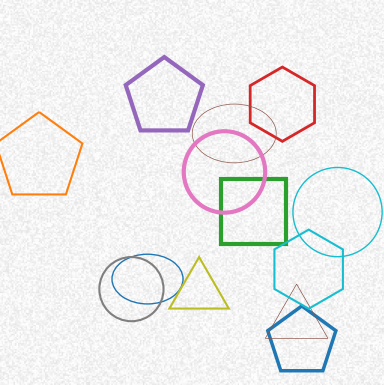[{"shape": "oval", "thickness": 1, "radius": 0.46, "center": [0.383, 0.275]}, {"shape": "pentagon", "thickness": 2.5, "radius": 0.46, "center": [0.784, 0.112]}, {"shape": "pentagon", "thickness": 1.5, "radius": 0.59, "center": [0.102, 0.591]}, {"shape": "square", "thickness": 3, "radius": 0.42, "center": [0.658, 0.451]}, {"shape": "hexagon", "thickness": 2, "radius": 0.48, "center": [0.733, 0.729]}, {"shape": "pentagon", "thickness": 3, "radius": 0.53, "center": [0.427, 0.746]}, {"shape": "oval", "thickness": 0.5, "radius": 0.55, "center": [0.608, 0.653]}, {"shape": "triangle", "thickness": 0.5, "radius": 0.47, "center": [0.77, 0.168]}, {"shape": "circle", "thickness": 3, "radius": 0.53, "center": [0.583, 0.553]}, {"shape": "circle", "thickness": 1.5, "radius": 0.42, "center": [0.341, 0.249]}, {"shape": "triangle", "thickness": 1.5, "radius": 0.45, "center": [0.517, 0.243]}, {"shape": "circle", "thickness": 1, "radius": 0.58, "center": [0.877, 0.449]}, {"shape": "hexagon", "thickness": 1.5, "radius": 0.51, "center": [0.802, 0.301]}]